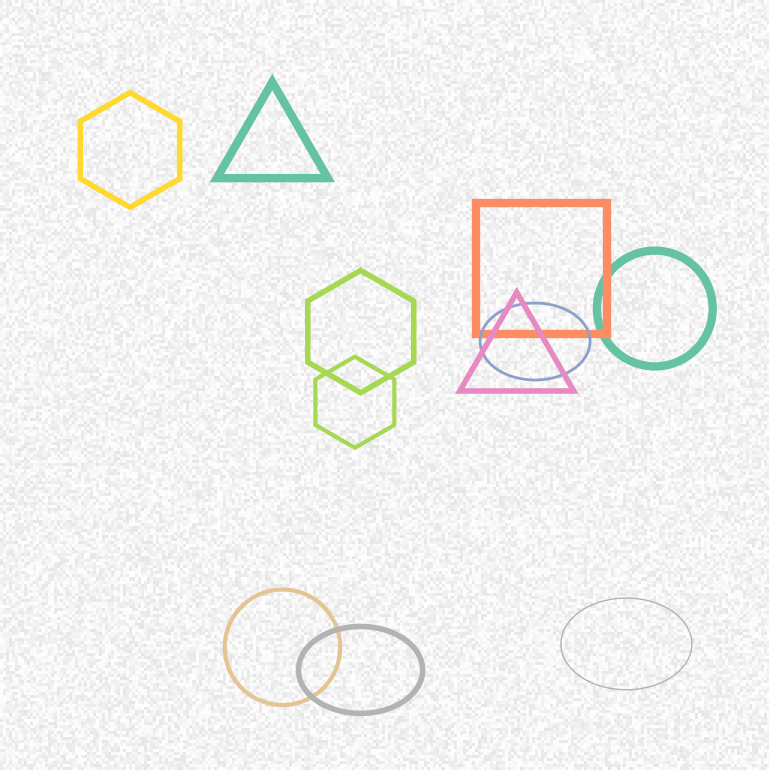[{"shape": "triangle", "thickness": 3, "radius": 0.42, "center": [0.354, 0.81]}, {"shape": "circle", "thickness": 3, "radius": 0.38, "center": [0.85, 0.599]}, {"shape": "square", "thickness": 3, "radius": 0.42, "center": [0.703, 0.651]}, {"shape": "oval", "thickness": 1, "radius": 0.36, "center": [0.695, 0.556]}, {"shape": "triangle", "thickness": 2, "radius": 0.43, "center": [0.671, 0.535]}, {"shape": "hexagon", "thickness": 1.5, "radius": 0.3, "center": [0.461, 0.478]}, {"shape": "hexagon", "thickness": 2, "radius": 0.4, "center": [0.468, 0.569]}, {"shape": "hexagon", "thickness": 2, "radius": 0.37, "center": [0.169, 0.805]}, {"shape": "circle", "thickness": 1.5, "radius": 0.37, "center": [0.367, 0.159]}, {"shape": "oval", "thickness": 0.5, "radius": 0.43, "center": [0.813, 0.164]}, {"shape": "oval", "thickness": 2, "radius": 0.4, "center": [0.468, 0.13]}]